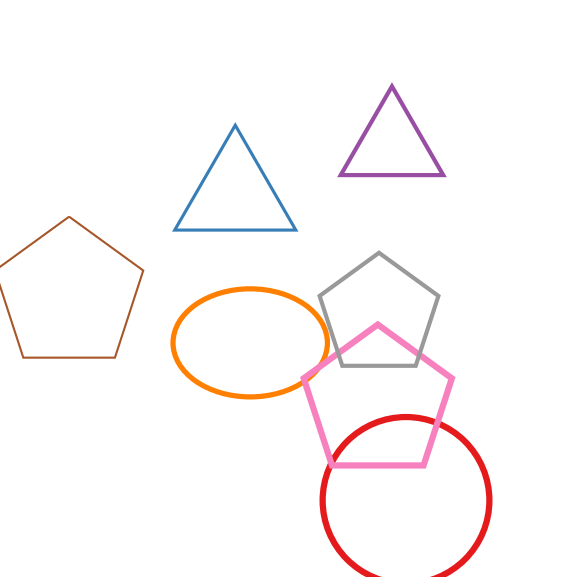[{"shape": "circle", "thickness": 3, "radius": 0.72, "center": [0.703, 0.133]}, {"shape": "triangle", "thickness": 1.5, "radius": 0.61, "center": [0.407, 0.661]}, {"shape": "triangle", "thickness": 2, "radius": 0.51, "center": [0.679, 0.747]}, {"shape": "oval", "thickness": 2.5, "radius": 0.67, "center": [0.433, 0.405]}, {"shape": "pentagon", "thickness": 1, "radius": 0.67, "center": [0.12, 0.489]}, {"shape": "pentagon", "thickness": 3, "radius": 0.67, "center": [0.654, 0.302]}, {"shape": "pentagon", "thickness": 2, "radius": 0.54, "center": [0.656, 0.453]}]